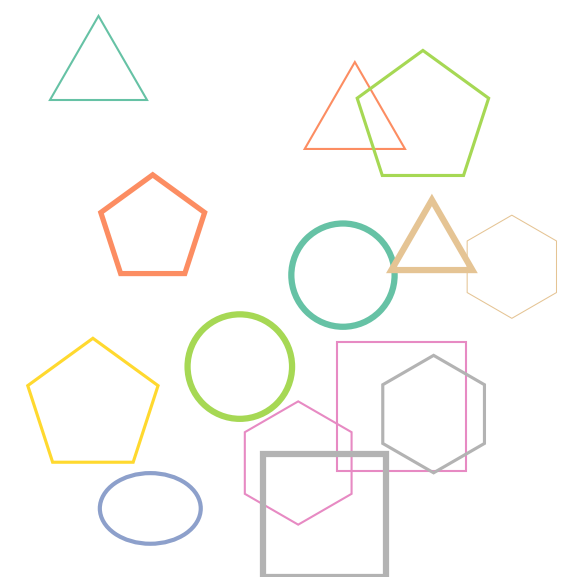[{"shape": "triangle", "thickness": 1, "radius": 0.49, "center": [0.171, 0.874]}, {"shape": "circle", "thickness": 3, "radius": 0.45, "center": [0.594, 0.523]}, {"shape": "triangle", "thickness": 1, "radius": 0.5, "center": [0.614, 0.791]}, {"shape": "pentagon", "thickness": 2.5, "radius": 0.47, "center": [0.264, 0.602]}, {"shape": "oval", "thickness": 2, "radius": 0.44, "center": [0.26, 0.119]}, {"shape": "square", "thickness": 1, "radius": 0.56, "center": [0.695, 0.296]}, {"shape": "hexagon", "thickness": 1, "radius": 0.53, "center": [0.516, 0.197]}, {"shape": "circle", "thickness": 3, "radius": 0.45, "center": [0.415, 0.364]}, {"shape": "pentagon", "thickness": 1.5, "radius": 0.6, "center": [0.732, 0.792]}, {"shape": "pentagon", "thickness": 1.5, "radius": 0.59, "center": [0.161, 0.295]}, {"shape": "triangle", "thickness": 3, "radius": 0.4, "center": [0.748, 0.572]}, {"shape": "hexagon", "thickness": 0.5, "radius": 0.45, "center": [0.886, 0.537]}, {"shape": "square", "thickness": 3, "radius": 0.53, "center": [0.561, 0.107]}, {"shape": "hexagon", "thickness": 1.5, "radius": 0.51, "center": [0.751, 0.282]}]